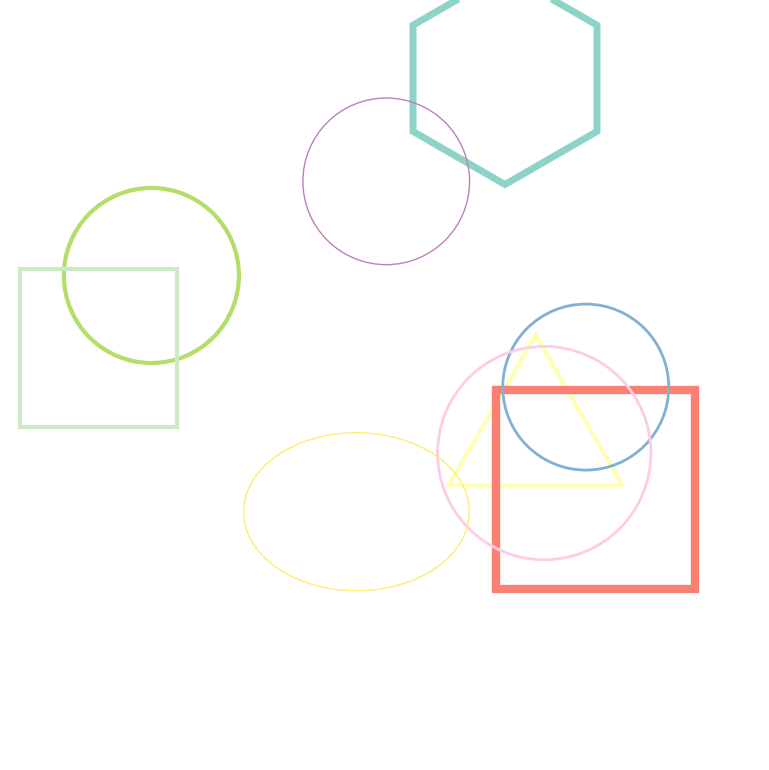[{"shape": "hexagon", "thickness": 2.5, "radius": 0.69, "center": [0.656, 0.898]}, {"shape": "triangle", "thickness": 1.5, "radius": 0.65, "center": [0.696, 0.435]}, {"shape": "square", "thickness": 3, "radius": 0.65, "center": [0.773, 0.365]}, {"shape": "circle", "thickness": 1, "radius": 0.54, "center": [0.761, 0.497]}, {"shape": "circle", "thickness": 1.5, "radius": 0.57, "center": [0.197, 0.642]}, {"shape": "circle", "thickness": 1, "radius": 0.69, "center": [0.707, 0.412]}, {"shape": "circle", "thickness": 0.5, "radius": 0.54, "center": [0.502, 0.764]}, {"shape": "square", "thickness": 1.5, "radius": 0.51, "center": [0.128, 0.548]}, {"shape": "oval", "thickness": 0.5, "radius": 0.73, "center": [0.463, 0.335]}]